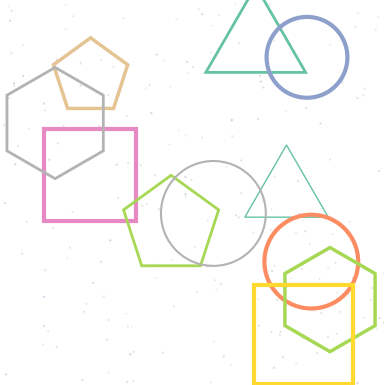[{"shape": "triangle", "thickness": 2, "radius": 0.75, "center": [0.664, 0.887]}, {"shape": "triangle", "thickness": 1, "radius": 0.63, "center": [0.744, 0.498]}, {"shape": "circle", "thickness": 3, "radius": 0.61, "center": [0.809, 0.32]}, {"shape": "circle", "thickness": 3, "radius": 0.52, "center": [0.797, 0.851]}, {"shape": "square", "thickness": 3, "radius": 0.6, "center": [0.235, 0.544]}, {"shape": "hexagon", "thickness": 2.5, "radius": 0.68, "center": [0.857, 0.222]}, {"shape": "pentagon", "thickness": 2, "radius": 0.65, "center": [0.444, 0.415]}, {"shape": "square", "thickness": 3, "radius": 0.64, "center": [0.787, 0.132]}, {"shape": "pentagon", "thickness": 2.5, "radius": 0.51, "center": [0.235, 0.8]}, {"shape": "hexagon", "thickness": 2, "radius": 0.72, "center": [0.143, 0.68]}, {"shape": "circle", "thickness": 1.5, "radius": 0.68, "center": [0.554, 0.446]}]